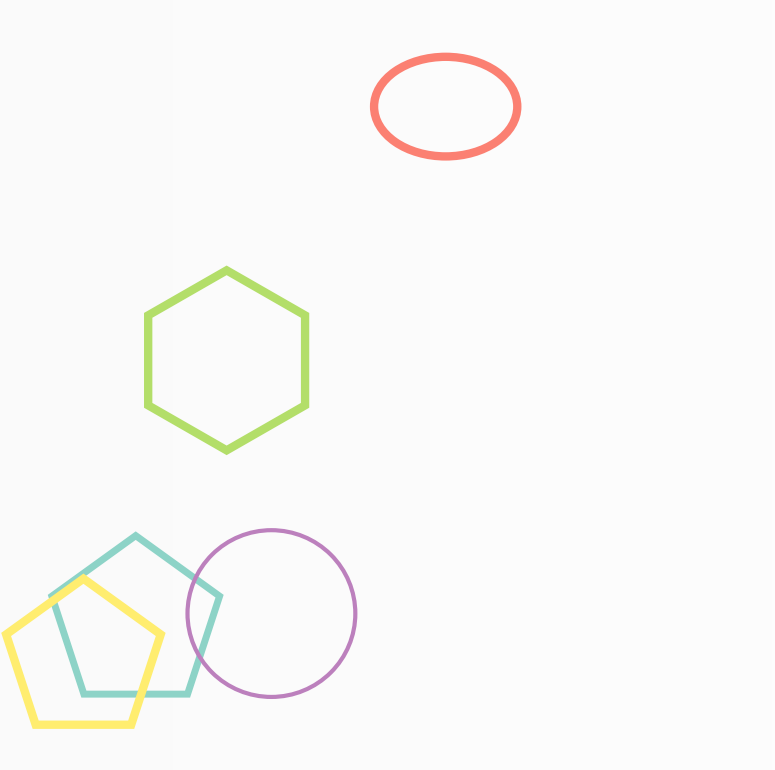[{"shape": "pentagon", "thickness": 2.5, "radius": 0.57, "center": [0.175, 0.191]}, {"shape": "oval", "thickness": 3, "radius": 0.46, "center": [0.575, 0.862]}, {"shape": "hexagon", "thickness": 3, "radius": 0.58, "center": [0.292, 0.532]}, {"shape": "circle", "thickness": 1.5, "radius": 0.54, "center": [0.35, 0.203]}, {"shape": "pentagon", "thickness": 3, "radius": 0.52, "center": [0.108, 0.144]}]